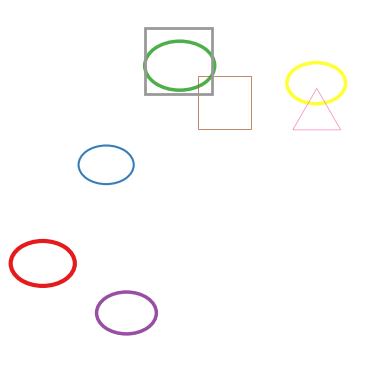[{"shape": "oval", "thickness": 3, "radius": 0.42, "center": [0.111, 0.316]}, {"shape": "oval", "thickness": 1.5, "radius": 0.36, "center": [0.276, 0.572]}, {"shape": "oval", "thickness": 2.5, "radius": 0.45, "center": [0.467, 0.829]}, {"shape": "oval", "thickness": 2.5, "radius": 0.39, "center": [0.328, 0.187]}, {"shape": "oval", "thickness": 2.5, "radius": 0.38, "center": [0.821, 0.784]}, {"shape": "square", "thickness": 0.5, "radius": 0.34, "center": [0.583, 0.735]}, {"shape": "triangle", "thickness": 0.5, "radius": 0.36, "center": [0.823, 0.699]}, {"shape": "square", "thickness": 2, "radius": 0.43, "center": [0.463, 0.842]}]